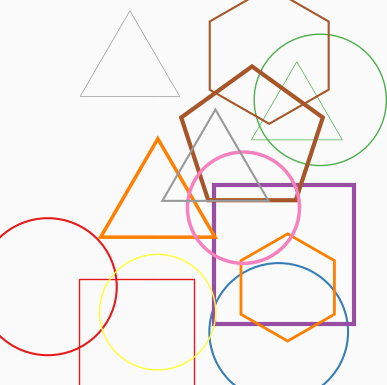[{"shape": "square", "thickness": 1, "radius": 0.74, "center": [0.353, 0.127]}, {"shape": "circle", "thickness": 1.5, "radius": 0.89, "center": [0.123, 0.255]}, {"shape": "circle", "thickness": 1.5, "radius": 0.89, "center": [0.719, 0.138]}, {"shape": "circle", "thickness": 1, "radius": 0.85, "center": [0.827, 0.741]}, {"shape": "triangle", "thickness": 0.5, "radius": 0.68, "center": [0.766, 0.704]}, {"shape": "square", "thickness": 3, "radius": 0.9, "center": [0.733, 0.34]}, {"shape": "hexagon", "thickness": 2, "radius": 0.7, "center": [0.742, 0.253]}, {"shape": "triangle", "thickness": 2.5, "radius": 0.85, "center": [0.407, 0.469]}, {"shape": "circle", "thickness": 1, "radius": 0.75, "center": [0.407, 0.189]}, {"shape": "hexagon", "thickness": 1.5, "radius": 0.89, "center": [0.695, 0.856]}, {"shape": "pentagon", "thickness": 3, "radius": 0.96, "center": [0.65, 0.635]}, {"shape": "circle", "thickness": 2.5, "radius": 0.72, "center": [0.628, 0.461]}, {"shape": "triangle", "thickness": 1.5, "radius": 0.79, "center": [0.556, 0.557]}, {"shape": "triangle", "thickness": 0.5, "radius": 0.74, "center": [0.335, 0.824]}]